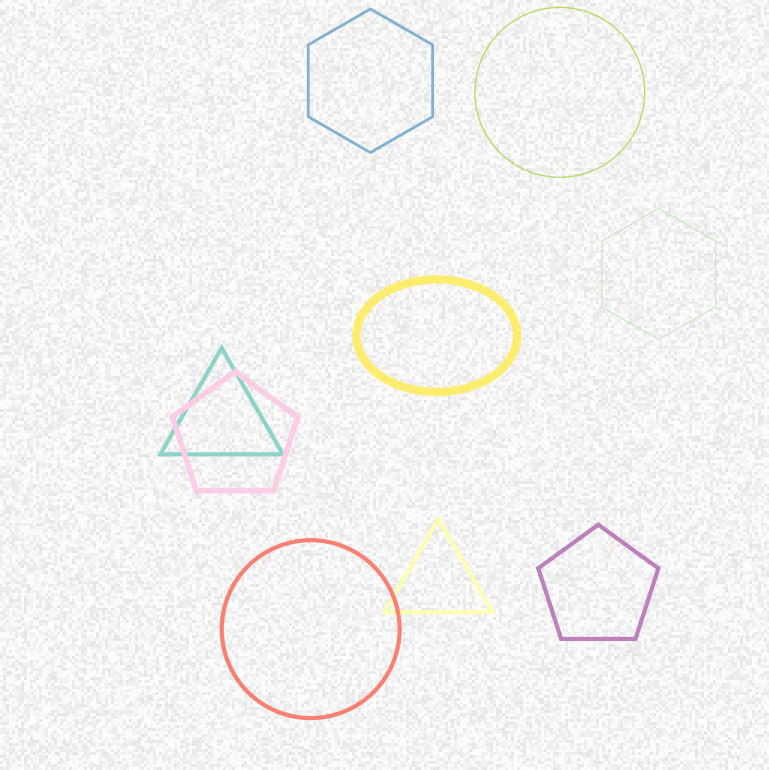[{"shape": "triangle", "thickness": 1.5, "radius": 0.46, "center": [0.288, 0.456]}, {"shape": "triangle", "thickness": 1.5, "radius": 0.4, "center": [0.569, 0.245]}, {"shape": "circle", "thickness": 1.5, "radius": 0.58, "center": [0.404, 0.183]}, {"shape": "hexagon", "thickness": 1, "radius": 0.47, "center": [0.481, 0.895]}, {"shape": "circle", "thickness": 0.5, "radius": 0.55, "center": [0.727, 0.88]}, {"shape": "pentagon", "thickness": 2, "radius": 0.43, "center": [0.305, 0.432]}, {"shape": "pentagon", "thickness": 1.5, "radius": 0.41, "center": [0.777, 0.237]}, {"shape": "hexagon", "thickness": 0.5, "radius": 0.43, "center": [0.856, 0.644]}, {"shape": "oval", "thickness": 3, "radius": 0.52, "center": [0.567, 0.564]}]